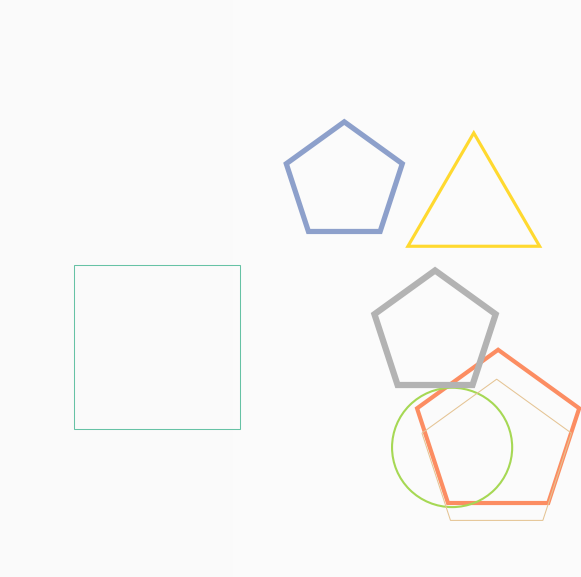[{"shape": "square", "thickness": 0.5, "radius": 0.71, "center": [0.27, 0.399]}, {"shape": "pentagon", "thickness": 2, "radius": 0.73, "center": [0.857, 0.247]}, {"shape": "pentagon", "thickness": 2.5, "radius": 0.52, "center": [0.592, 0.683]}, {"shape": "circle", "thickness": 1, "radius": 0.52, "center": [0.778, 0.224]}, {"shape": "triangle", "thickness": 1.5, "radius": 0.65, "center": [0.815, 0.638]}, {"shape": "pentagon", "thickness": 0.5, "radius": 0.68, "center": [0.854, 0.207]}, {"shape": "pentagon", "thickness": 3, "radius": 0.55, "center": [0.748, 0.421]}]